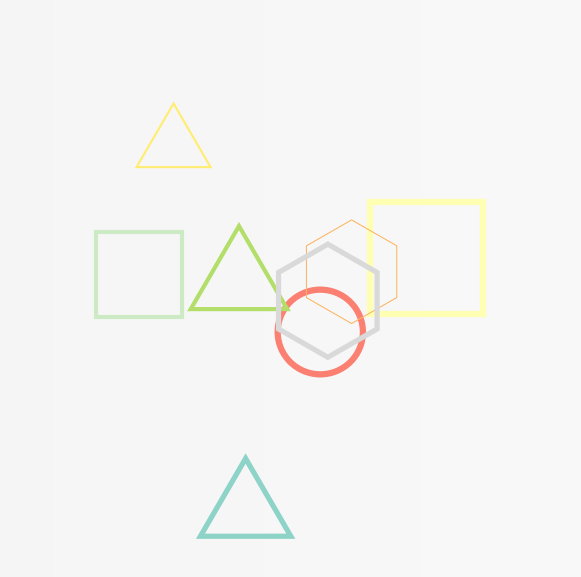[{"shape": "triangle", "thickness": 2.5, "radius": 0.45, "center": [0.423, 0.115]}, {"shape": "square", "thickness": 3, "radius": 0.49, "center": [0.734, 0.553]}, {"shape": "circle", "thickness": 3, "radius": 0.37, "center": [0.551, 0.424]}, {"shape": "hexagon", "thickness": 0.5, "radius": 0.45, "center": [0.605, 0.529]}, {"shape": "triangle", "thickness": 2, "radius": 0.48, "center": [0.411, 0.512]}, {"shape": "hexagon", "thickness": 2.5, "radius": 0.49, "center": [0.564, 0.478]}, {"shape": "square", "thickness": 2, "radius": 0.37, "center": [0.239, 0.523]}, {"shape": "triangle", "thickness": 1, "radius": 0.37, "center": [0.299, 0.746]}]